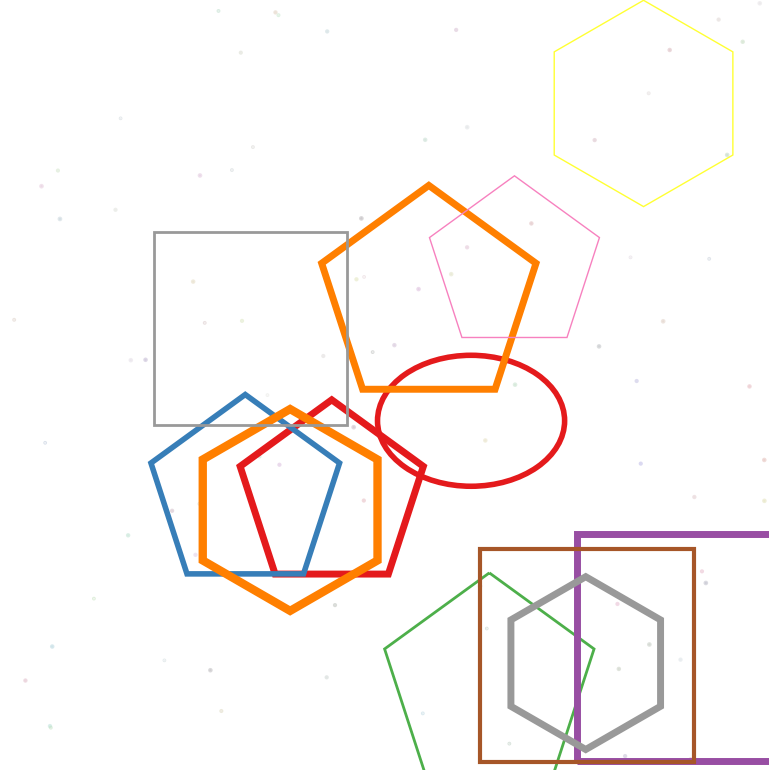[{"shape": "pentagon", "thickness": 2.5, "radius": 0.63, "center": [0.431, 0.356]}, {"shape": "oval", "thickness": 2, "radius": 0.61, "center": [0.612, 0.454]}, {"shape": "pentagon", "thickness": 2, "radius": 0.64, "center": [0.319, 0.359]}, {"shape": "pentagon", "thickness": 1, "radius": 0.72, "center": [0.635, 0.113]}, {"shape": "square", "thickness": 2.5, "radius": 0.74, "center": [0.896, 0.159]}, {"shape": "pentagon", "thickness": 2.5, "radius": 0.73, "center": [0.557, 0.613]}, {"shape": "hexagon", "thickness": 3, "radius": 0.66, "center": [0.377, 0.338]}, {"shape": "hexagon", "thickness": 0.5, "radius": 0.67, "center": [0.836, 0.866]}, {"shape": "square", "thickness": 1.5, "radius": 0.69, "center": [0.762, 0.149]}, {"shape": "pentagon", "thickness": 0.5, "radius": 0.58, "center": [0.668, 0.656]}, {"shape": "square", "thickness": 1, "radius": 0.63, "center": [0.325, 0.573]}, {"shape": "hexagon", "thickness": 2.5, "radius": 0.56, "center": [0.761, 0.139]}]